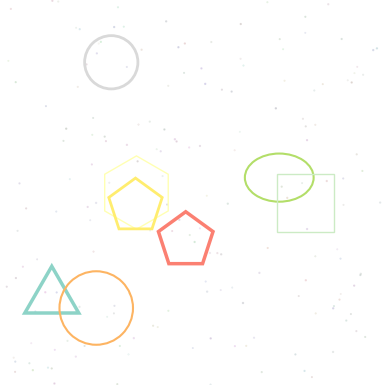[{"shape": "triangle", "thickness": 2.5, "radius": 0.4, "center": [0.134, 0.227]}, {"shape": "hexagon", "thickness": 1, "radius": 0.48, "center": [0.354, 0.5]}, {"shape": "pentagon", "thickness": 2.5, "radius": 0.37, "center": [0.482, 0.375]}, {"shape": "circle", "thickness": 1.5, "radius": 0.48, "center": [0.25, 0.2]}, {"shape": "oval", "thickness": 1.5, "radius": 0.45, "center": [0.725, 0.539]}, {"shape": "circle", "thickness": 2, "radius": 0.35, "center": [0.289, 0.838]}, {"shape": "square", "thickness": 1, "radius": 0.38, "center": [0.794, 0.472]}, {"shape": "pentagon", "thickness": 2, "radius": 0.36, "center": [0.352, 0.465]}]